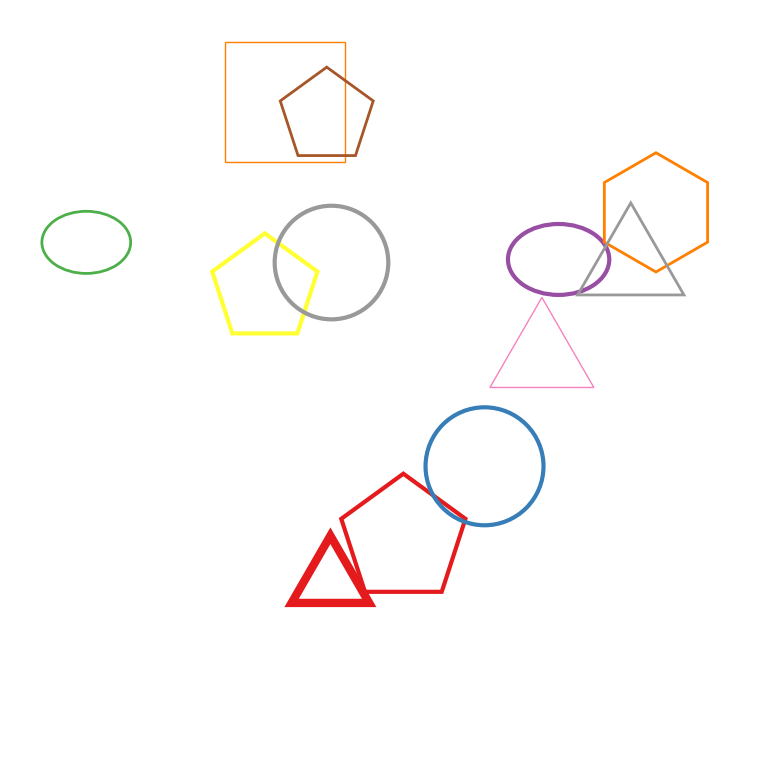[{"shape": "pentagon", "thickness": 1.5, "radius": 0.42, "center": [0.524, 0.3]}, {"shape": "triangle", "thickness": 3, "radius": 0.29, "center": [0.429, 0.246]}, {"shape": "circle", "thickness": 1.5, "radius": 0.38, "center": [0.629, 0.394]}, {"shape": "oval", "thickness": 1, "radius": 0.29, "center": [0.112, 0.685]}, {"shape": "oval", "thickness": 1.5, "radius": 0.33, "center": [0.725, 0.663]}, {"shape": "hexagon", "thickness": 1, "radius": 0.39, "center": [0.852, 0.724]}, {"shape": "square", "thickness": 0.5, "radius": 0.39, "center": [0.371, 0.867]}, {"shape": "pentagon", "thickness": 1.5, "radius": 0.36, "center": [0.344, 0.625]}, {"shape": "pentagon", "thickness": 1, "radius": 0.32, "center": [0.424, 0.849]}, {"shape": "triangle", "thickness": 0.5, "radius": 0.39, "center": [0.704, 0.536]}, {"shape": "circle", "thickness": 1.5, "radius": 0.37, "center": [0.43, 0.659]}, {"shape": "triangle", "thickness": 1, "radius": 0.4, "center": [0.819, 0.657]}]